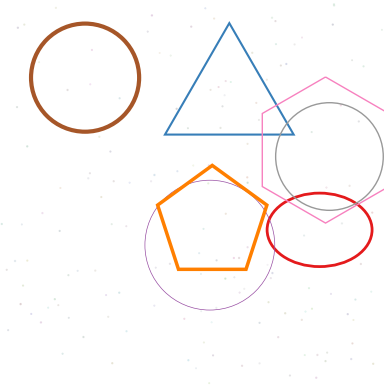[{"shape": "oval", "thickness": 2, "radius": 0.68, "center": [0.83, 0.403]}, {"shape": "triangle", "thickness": 1.5, "radius": 0.96, "center": [0.596, 0.747]}, {"shape": "circle", "thickness": 0.5, "radius": 0.84, "center": [0.545, 0.363]}, {"shape": "pentagon", "thickness": 2.5, "radius": 0.75, "center": [0.551, 0.421]}, {"shape": "circle", "thickness": 3, "radius": 0.7, "center": [0.221, 0.798]}, {"shape": "hexagon", "thickness": 1, "radius": 0.95, "center": [0.846, 0.61]}, {"shape": "circle", "thickness": 1, "radius": 0.7, "center": [0.856, 0.593]}]